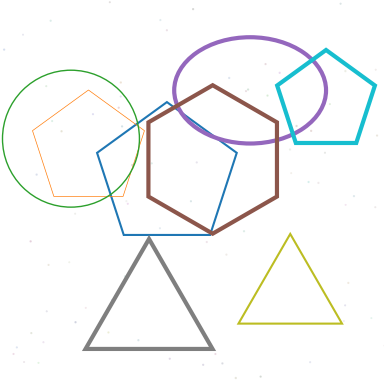[{"shape": "pentagon", "thickness": 1.5, "radius": 0.95, "center": [0.434, 0.544]}, {"shape": "pentagon", "thickness": 0.5, "radius": 0.76, "center": [0.23, 0.613]}, {"shape": "circle", "thickness": 1, "radius": 0.89, "center": [0.184, 0.64]}, {"shape": "oval", "thickness": 3, "radius": 0.99, "center": [0.65, 0.765]}, {"shape": "hexagon", "thickness": 3, "radius": 0.96, "center": [0.552, 0.586]}, {"shape": "triangle", "thickness": 3, "radius": 0.95, "center": [0.387, 0.189]}, {"shape": "triangle", "thickness": 1.5, "radius": 0.78, "center": [0.754, 0.237]}, {"shape": "pentagon", "thickness": 3, "radius": 0.67, "center": [0.847, 0.737]}]